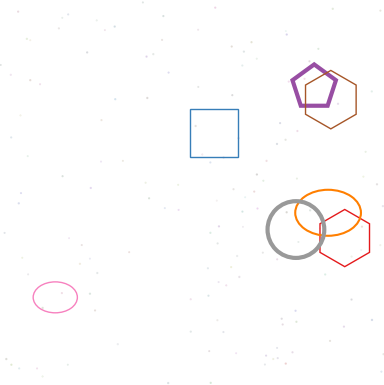[{"shape": "hexagon", "thickness": 1, "radius": 0.37, "center": [0.895, 0.382]}, {"shape": "square", "thickness": 1, "radius": 0.32, "center": [0.556, 0.655]}, {"shape": "pentagon", "thickness": 3, "radius": 0.3, "center": [0.816, 0.773]}, {"shape": "oval", "thickness": 1.5, "radius": 0.43, "center": [0.852, 0.447]}, {"shape": "hexagon", "thickness": 1, "radius": 0.38, "center": [0.859, 0.741]}, {"shape": "oval", "thickness": 1, "radius": 0.29, "center": [0.144, 0.228]}, {"shape": "circle", "thickness": 3, "radius": 0.37, "center": [0.769, 0.404]}]